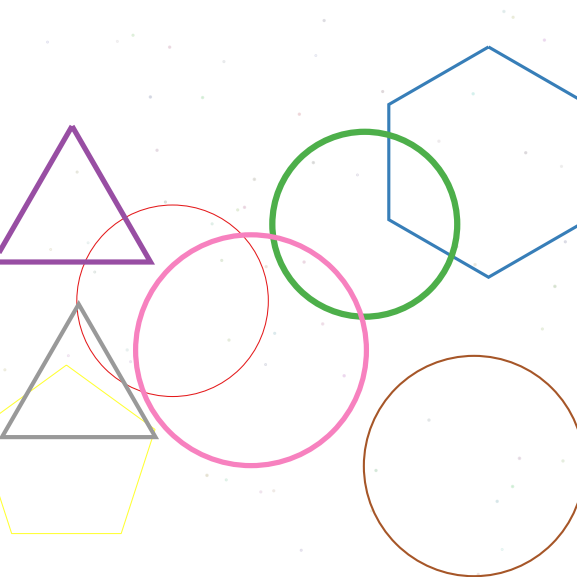[{"shape": "circle", "thickness": 0.5, "radius": 0.83, "center": [0.299, 0.478]}, {"shape": "hexagon", "thickness": 1.5, "radius": 1.0, "center": [0.846, 0.718]}, {"shape": "circle", "thickness": 3, "radius": 0.8, "center": [0.632, 0.611]}, {"shape": "triangle", "thickness": 2.5, "radius": 0.78, "center": [0.125, 0.624]}, {"shape": "pentagon", "thickness": 0.5, "radius": 0.81, "center": [0.115, 0.206]}, {"shape": "circle", "thickness": 1, "radius": 0.95, "center": [0.821, 0.192]}, {"shape": "circle", "thickness": 2.5, "radius": 1.0, "center": [0.435, 0.393]}, {"shape": "triangle", "thickness": 2, "radius": 0.77, "center": [0.136, 0.319]}]